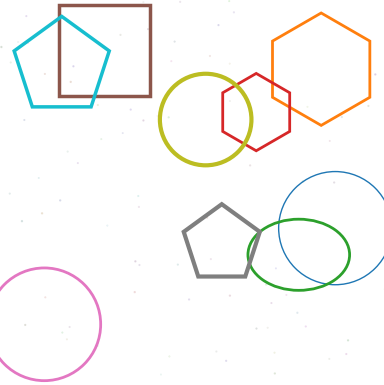[{"shape": "circle", "thickness": 1, "radius": 0.73, "center": [0.871, 0.407]}, {"shape": "hexagon", "thickness": 2, "radius": 0.73, "center": [0.834, 0.82]}, {"shape": "oval", "thickness": 2, "radius": 0.66, "center": [0.776, 0.338]}, {"shape": "hexagon", "thickness": 2, "radius": 0.5, "center": [0.665, 0.709]}, {"shape": "square", "thickness": 2.5, "radius": 0.59, "center": [0.271, 0.868]}, {"shape": "circle", "thickness": 2, "radius": 0.73, "center": [0.115, 0.158]}, {"shape": "pentagon", "thickness": 3, "radius": 0.52, "center": [0.576, 0.366]}, {"shape": "circle", "thickness": 3, "radius": 0.59, "center": [0.534, 0.69]}, {"shape": "pentagon", "thickness": 2.5, "radius": 0.65, "center": [0.16, 0.828]}]